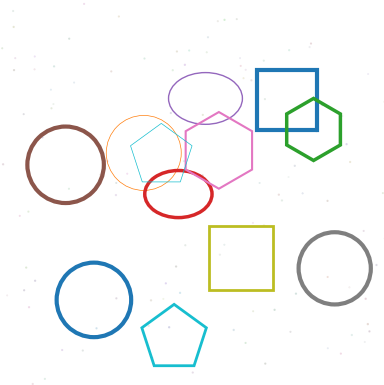[{"shape": "square", "thickness": 3, "radius": 0.39, "center": [0.746, 0.74]}, {"shape": "circle", "thickness": 3, "radius": 0.48, "center": [0.244, 0.221]}, {"shape": "circle", "thickness": 0.5, "radius": 0.49, "center": [0.373, 0.603]}, {"shape": "hexagon", "thickness": 2.5, "radius": 0.4, "center": [0.814, 0.664]}, {"shape": "oval", "thickness": 2.5, "radius": 0.44, "center": [0.463, 0.496]}, {"shape": "oval", "thickness": 1, "radius": 0.48, "center": [0.534, 0.744]}, {"shape": "circle", "thickness": 3, "radius": 0.5, "center": [0.17, 0.572]}, {"shape": "hexagon", "thickness": 1.5, "radius": 0.5, "center": [0.569, 0.609]}, {"shape": "circle", "thickness": 3, "radius": 0.47, "center": [0.869, 0.303]}, {"shape": "square", "thickness": 2, "radius": 0.41, "center": [0.626, 0.33]}, {"shape": "pentagon", "thickness": 2, "radius": 0.44, "center": [0.452, 0.121]}, {"shape": "pentagon", "thickness": 0.5, "radius": 0.42, "center": [0.419, 0.595]}]